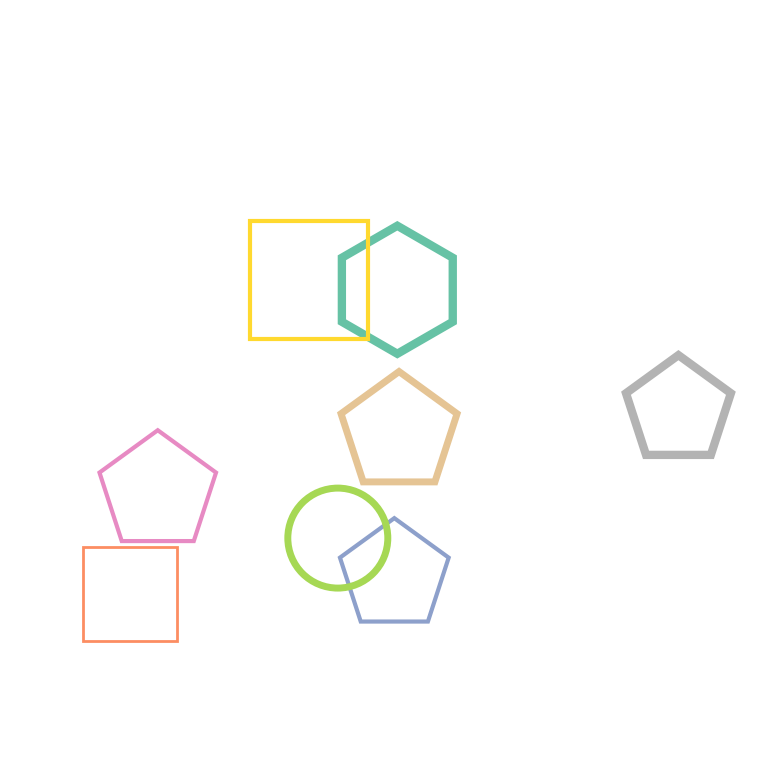[{"shape": "hexagon", "thickness": 3, "radius": 0.42, "center": [0.516, 0.624]}, {"shape": "square", "thickness": 1, "radius": 0.3, "center": [0.169, 0.229]}, {"shape": "pentagon", "thickness": 1.5, "radius": 0.37, "center": [0.512, 0.253]}, {"shape": "pentagon", "thickness": 1.5, "radius": 0.4, "center": [0.205, 0.362]}, {"shape": "circle", "thickness": 2.5, "radius": 0.32, "center": [0.439, 0.301]}, {"shape": "square", "thickness": 1.5, "radius": 0.38, "center": [0.402, 0.637]}, {"shape": "pentagon", "thickness": 2.5, "radius": 0.4, "center": [0.518, 0.438]}, {"shape": "pentagon", "thickness": 3, "radius": 0.36, "center": [0.881, 0.467]}]